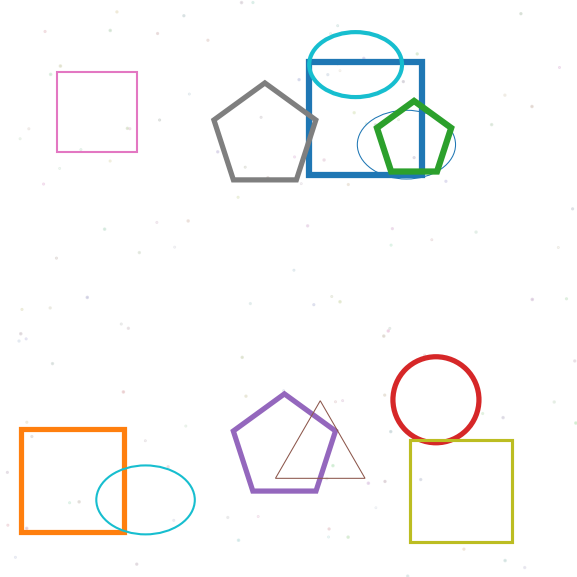[{"shape": "square", "thickness": 3, "radius": 0.49, "center": [0.632, 0.794]}, {"shape": "oval", "thickness": 0.5, "radius": 0.43, "center": [0.704, 0.749]}, {"shape": "square", "thickness": 2.5, "radius": 0.45, "center": [0.126, 0.167]}, {"shape": "pentagon", "thickness": 3, "radius": 0.34, "center": [0.717, 0.757]}, {"shape": "circle", "thickness": 2.5, "radius": 0.37, "center": [0.755, 0.307]}, {"shape": "pentagon", "thickness": 2.5, "radius": 0.47, "center": [0.492, 0.224]}, {"shape": "triangle", "thickness": 0.5, "radius": 0.45, "center": [0.555, 0.216]}, {"shape": "square", "thickness": 1, "radius": 0.35, "center": [0.168, 0.805]}, {"shape": "pentagon", "thickness": 2.5, "radius": 0.46, "center": [0.459, 0.763]}, {"shape": "square", "thickness": 1.5, "radius": 0.44, "center": [0.798, 0.149]}, {"shape": "oval", "thickness": 2, "radius": 0.4, "center": [0.616, 0.887]}, {"shape": "oval", "thickness": 1, "radius": 0.43, "center": [0.252, 0.134]}]